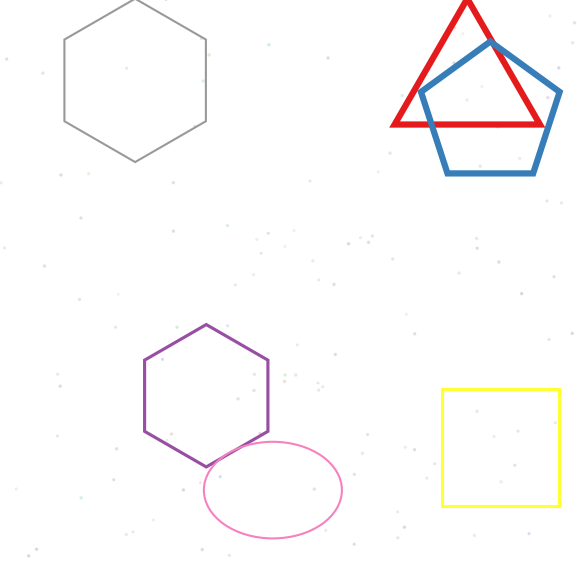[{"shape": "triangle", "thickness": 3, "radius": 0.73, "center": [0.809, 0.856]}, {"shape": "pentagon", "thickness": 3, "radius": 0.63, "center": [0.849, 0.801]}, {"shape": "hexagon", "thickness": 1.5, "radius": 0.62, "center": [0.357, 0.314]}, {"shape": "square", "thickness": 1.5, "radius": 0.51, "center": [0.867, 0.225]}, {"shape": "oval", "thickness": 1, "radius": 0.6, "center": [0.473, 0.15]}, {"shape": "hexagon", "thickness": 1, "radius": 0.71, "center": [0.234, 0.86]}]